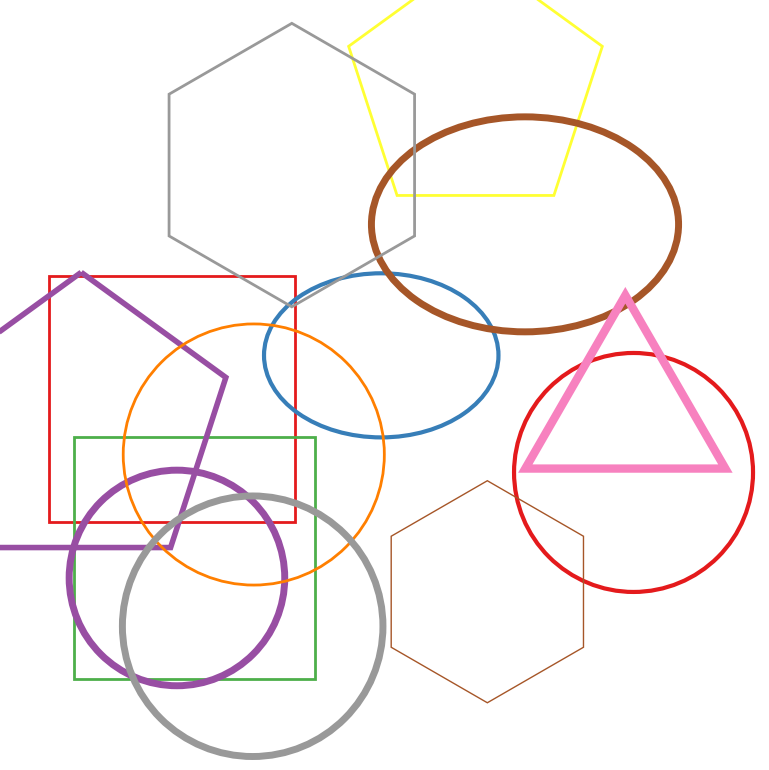[{"shape": "square", "thickness": 1, "radius": 0.8, "center": [0.223, 0.482]}, {"shape": "circle", "thickness": 1.5, "radius": 0.78, "center": [0.823, 0.386]}, {"shape": "oval", "thickness": 1.5, "radius": 0.76, "center": [0.495, 0.539]}, {"shape": "square", "thickness": 1, "radius": 0.78, "center": [0.253, 0.275]}, {"shape": "circle", "thickness": 2.5, "radius": 0.7, "center": [0.23, 0.249]}, {"shape": "pentagon", "thickness": 2, "radius": 0.99, "center": [0.105, 0.449]}, {"shape": "circle", "thickness": 1, "radius": 0.85, "center": [0.33, 0.41]}, {"shape": "pentagon", "thickness": 1, "radius": 0.87, "center": [0.618, 0.886]}, {"shape": "hexagon", "thickness": 0.5, "radius": 0.72, "center": [0.633, 0.231]}, {"shape": "oval", "thickness": 2.5, "radius": 1.0, "center": [0.682, 0.709]}, {"shape": "triangle", "thickness": 3, "radius": 0.75, "center": [0.812, 0.466]}, {"shape": "hexagon", "thickness": 1, "radius": 0.92, "center": [0.379, 0.786]}, {"shape": "circle", "thickness": 2.5, "radius": 0.85, "center": [0.328, 0.187]}]